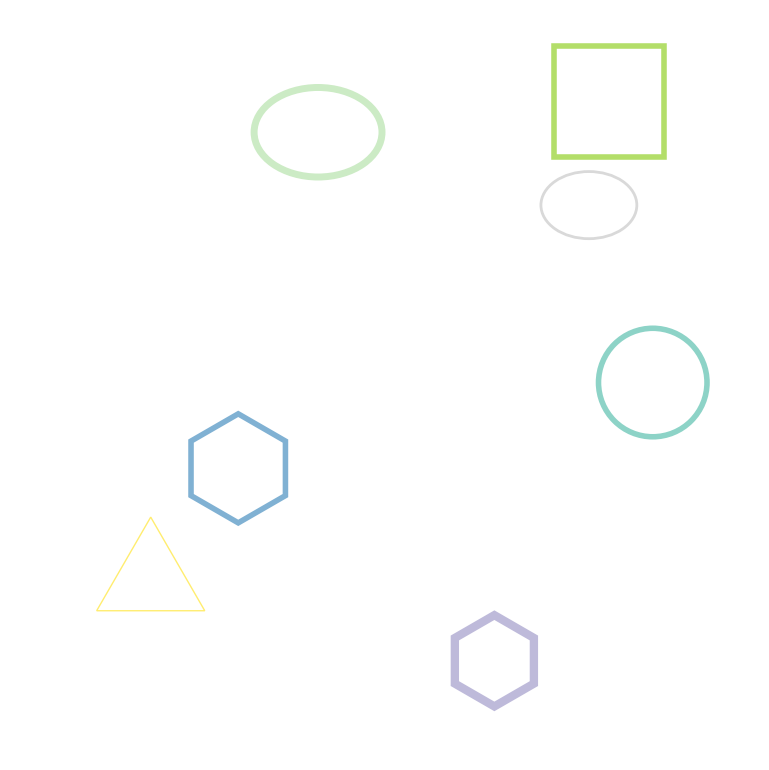[{"shape": "circle", "thickness": 2, "radius": 0.35, "center": [0.848, 0.503]}, {"shape": "hexagon", "thickness": 3, "radius": 0.3, "center": [0.642, 0.142]}, {"shape": "hexagon", "thickness": 2, "radius": 0.35, "center": [0.309, 0.392]}, {"shape": "square", "thickness": 2, "radius": 0.36, "center": [0.791, 0.868]}, {"shape": "oval", "thickness": 1, "radius": 0.31, "center": [0.765, 0.734]}, {"shape": "oval", "thickness": 2.5, "radius": 0.42, "center": [0.413, 0.828]}, {"shape": "triangle", "thickness": 0.5, "radius": 0.41, "center": [0.196, 0.247]}]